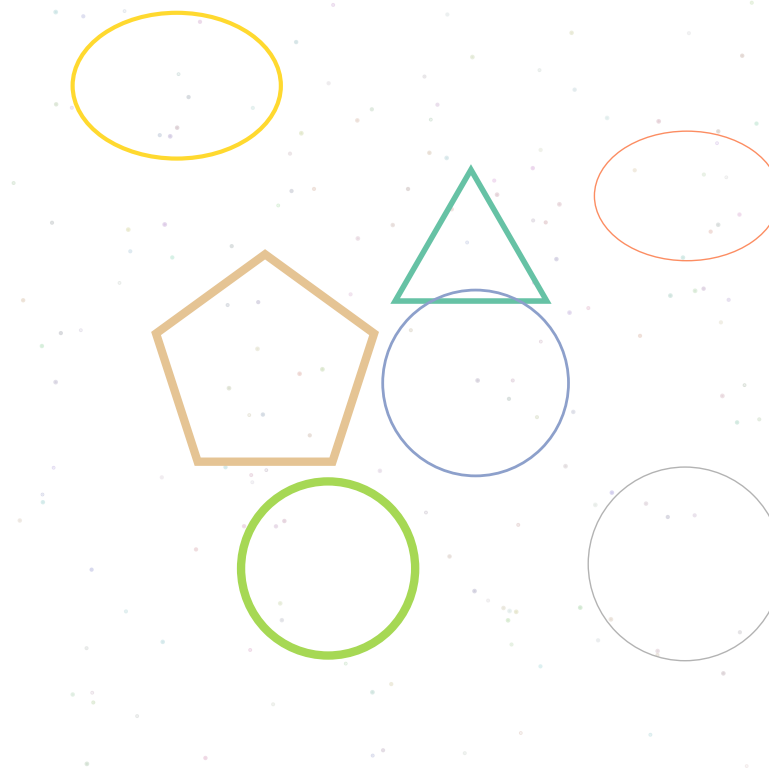[{"shape": "triangle", "thickness": 2, "radius": 0.57, "center": [0.612, 0.666]}, {"shape": "oval", "thickness": 0.5, "radius": 0.6, "center": [0.892, 0.746]}, {"shape": "circle", "thickness": 1, "radius": 0.6, "center": [0.618, 0.503]}, {"shape": "circle", "thickness": 3, "radius": 0.57, "center": [0.426, 0.262]}, {"shape": "oval", "thickness": 1.5, "radius": 0.68, "center": [0.23, 0.889]}, {"shape": "pentagon", "thickness": 3, "radius": 0.74, "center": [0.344, 0.521]}, {"shape": "circle", "thickness": 0.5, "radius": 0.63, "center": [0.89, 0.268]}]